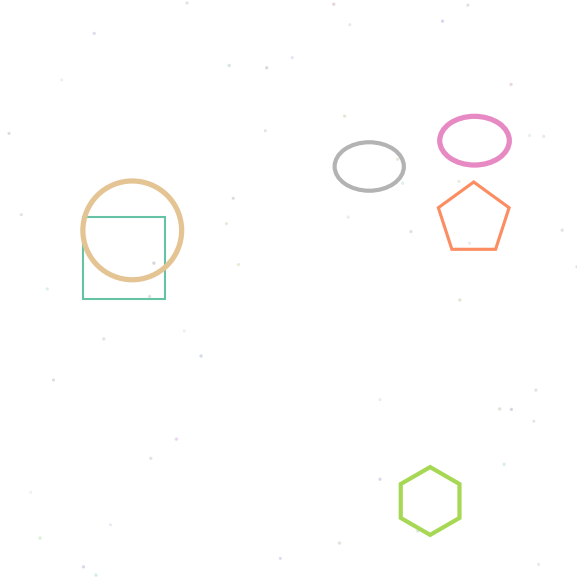[{"shape": "square", "thickness": 1, "radius": 0.36, "center": [0.215, 0.552]}, {"shape": "pentagon", "thickness": 1.5, "radius": 0.32, "center": [0.82, 0.62]}, {"shape": "oval", "thickness": 2.5, "radius": 0.3, "center": [0.822, 0.756]}, {"shape": "hexagon", "thickness": 2, "radius": 0.29, "center": [0.745, 0.132]}, {"shape": "circle", "thickness": 2.5, "radius": 0.43, "center": [0.229, 0.6]}, {"shape": "oval", "thickness": 2, "radius": 0.3, "center": [0.639, 0.711]}]